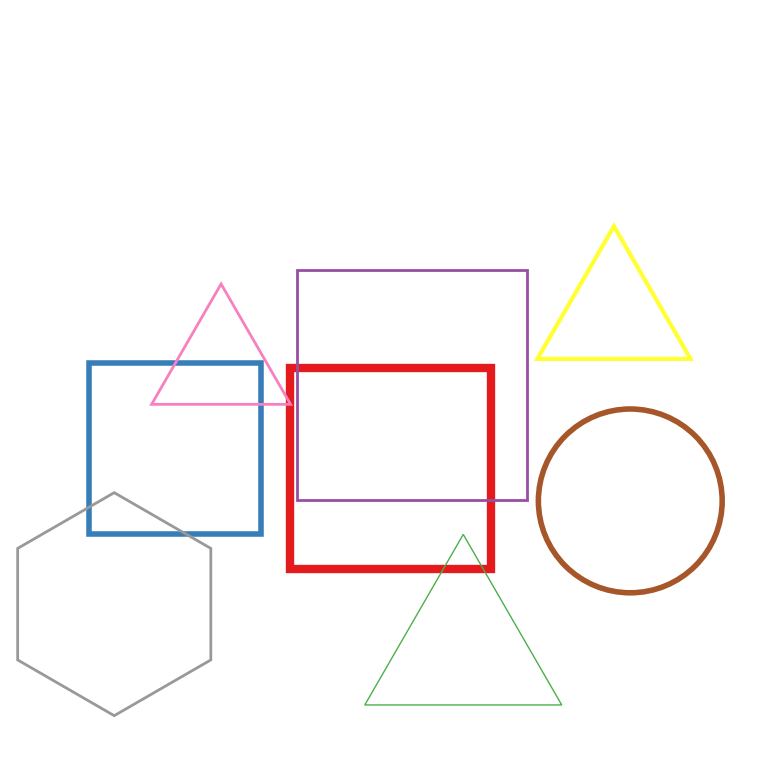[{"shape": "square", "thickness": 3, "radius": 0.65, "center": [0.508, 0.392]}, {"shape": "square", "thickness": 2, "radius": 0.56, "center": [0.227, 0.417]}, {"shape": "triangle", "thickness": 0.5, "radius": 0.74, "center": [0.602, 0.158]}, {"shape": "square", "thickness": 1, "radius": 0.75, "center": [0.535, 0.5]}, {"shape": "triangle", "thickness": 1.5, "radius": 0.57, "center": [0.797, 0.591]}, {"shape": "circle", "thickness": 2, "radius": 0.6, "center": [0.819, 0.349]}, {"shape": "triangle", "thickness": 1, "radius": 0.52, "center": [0.287, 0.527]}, {"shape": "hexagon", "thickness": 1, "radius": 0.72, "center": [0.148, 0.215]}]